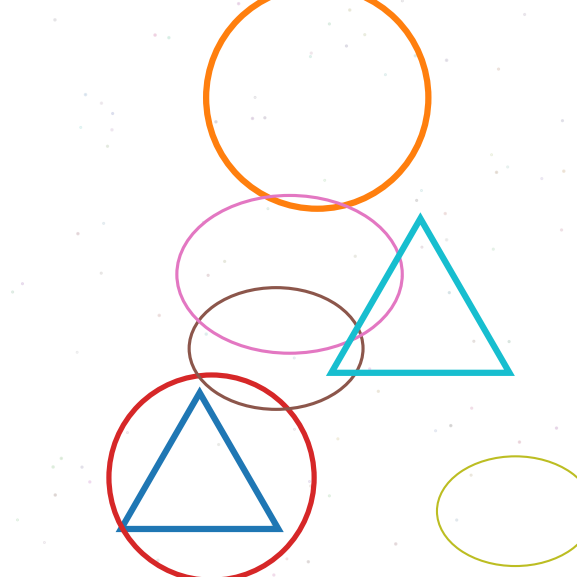[{"shape": "triangle", "thickness": 3, "radius": 0.79, "center": [0.346, 0.162]}, {"shape": "circle", "thickness": 3, "radius": 0.96, "center": [0.549, 0.83]}, {"shape": "circle", "thickness": 2.5, "radius": 0.89, "center": [0.366, 0.172]}, {"shape": "oval", "thickness": 1.5, "radius": 0.75, "center": [0.478, 0.396]}, {"shape": "oval", "thickness": 1.5, "radius": 0.98, "center": [0.501, 0.524]}, {"shape": "oval", "thickness": 1, "radius": 0.68, "center": [0.892, 0.114]}, {"shape": "triangle", "thickness": 3, "radius": 0.89, "center": [0.728, 0.443]}]